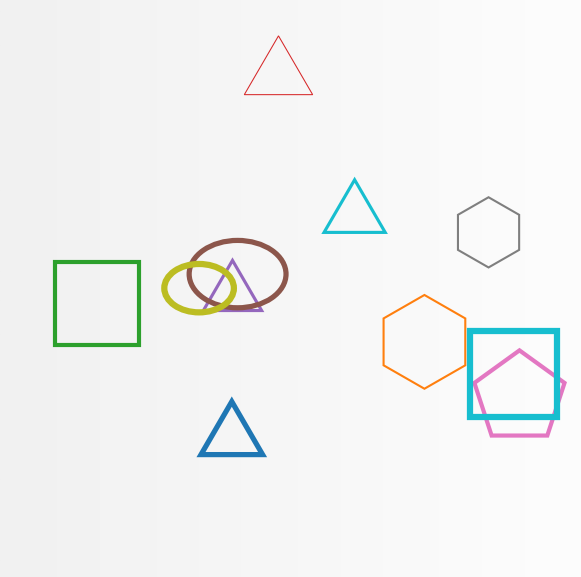[{"shape": "triangle", "thickness": 2.5, "radius": 0.31, "center": [0.399, 0.243]}, {"shape": "hexagon", "thickness": 1, "radius": 0.41, "center": [0.73, 0.407]}, {"shape": "square", "thickness": 2, "radius": 0.36, "center": [0.168, 0.473]}, {"shape": "triangle", "thickness": 0.5, "radius": 0.34, "center": [0.479, 0.869]}, {"shape": "triangle", "thickness": 1.5, "radius": 0.29, "center": [0.4, 0.49]}, {"shape": "oval", "thickness": 2.5, "radius": 0.42, "center": [0.409, 0.525]}, {"shape": "pentagon", "thickness": 2, "radius": 0.41, "center": [0.894, 0.311]}, {"shape": "hexagon", "thickness": 1, "radius": 0.3, "center": [0.841, 0.597]}, {"shape": "oval", "thickness": 3, "radius": 0.3, "center": [0.343, 0.5]}, {"shape": "triangle", "thickness": 1.5, "radius": 0.3, "center": [0.61, 0.627]}, {"shape": "square", "thickness": 3, "radius": 0.37, "center": [0.884, 0.352]}]